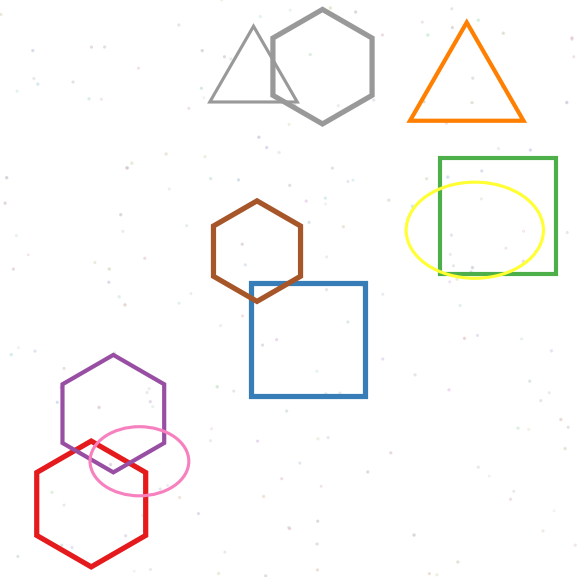[{"shape": "hexagon", "thickness": 2.5, "radius": 0.54, "center": [0.158, 0.126]}, {"shape": "square", "thickness": 2.5, "radius": 0.49, "center": [0.533, 0.411]}, {"shape": "square", "thickness": 2, "radius": 0.5, "center": [0.863, 0.626]}, {"shape": "hexagon", "thickness": 2, "radius": 0.51, "center": [0.196, 0.283]}, {"shape": "triangle", "thickness": 2, "radius": 0.57, "center": [0.808, 0.847]}, {"shape": "oval", "thickness": 1.5, "radius": 0.59, "center": [0.822, 0.6]}, {"shape": "hexagon", "thickness": 2.5, "radius": 0.44, "center": [0.445, 0.564]}, {"shape": "oval", "thickness": 1.5, "radius": 0.43, "center": [0.241, 0.2]}, {"shape": "triangle", "thickness": 1.5, "radius": 0.44, "center": [0.439, 0.866]}, {"shape": "hexagon", "thickness": 2.5, "radius": 0.5, "center": [0.558, 0.884]}]